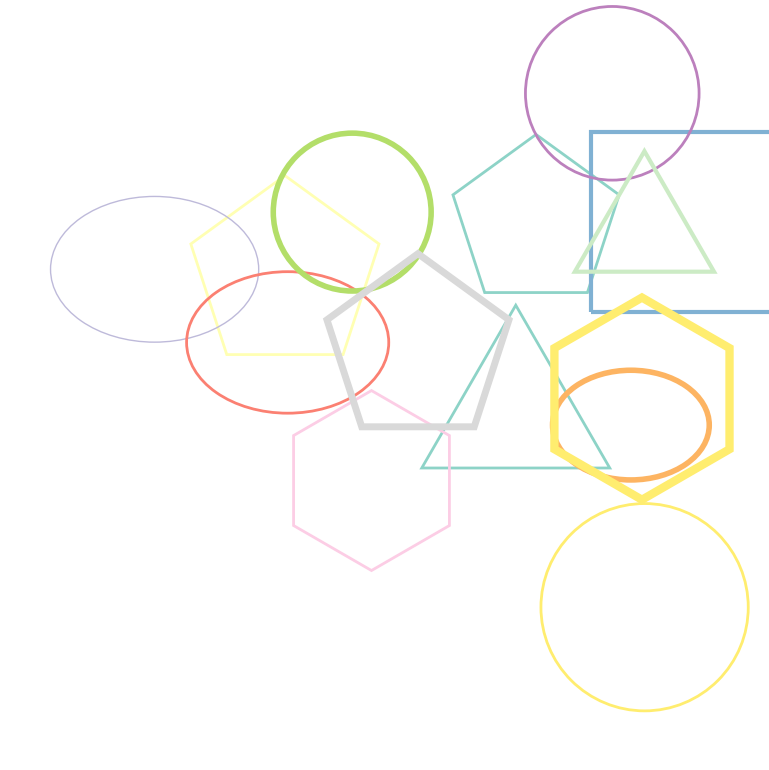[{"shape": "triangle", "thickness": 1, "radius": 0.7, "center": [0.67, 0.463]}, {"shape": "pentagon", "thickness": 1, "radius": 0.57, "center": [0.696, 0.712]}, {"shape": "pentagon", "thickness": 1, "radius": 0.64, "center": [0.37, 0.643]}, {"shape": "oval", "thickness": 0.5, "radius": 0.68, "center": [0.201, 0.65]}, {"shape": "oval", "thickness": 1, "radius": 0.66, "center": [0.374, 0.555]}, {"shape": "square", "thickness": 1.5, "radius": 0.58, "center": [0.884, 0.712]}, {"shape": "oval", "thickness": 2, "radius": 0.51, "center": [0.819, 0.448]}, {"shape": "circle", "thickness": 2, "radius": 0.51, "center": [0.457, 0.725]}, {"shape": "hexagon", "thickness": 1, "radius": 0.58, "center": [0.482, 0.376]}, {"shape": "pentagon", "thickness": 2.5, "radius": 0.62, "center": [0.543, 0.546]}, {"shape": "circle", "thickness": 1, "radius": 0.56, "center": [0.795, 0.879]}, {"shape": "triangle", "thickness": 1.5, "radius": 0.52, "center": [0.837, 0.699]}, {"shape": "circle", "thickness": 1, "radius": 0.67, "center": [0.837, 0.211]}, {"shape": "hexagon", "thickness": 3, "radius": 0.66, "center": [0.834, 0.482]}]